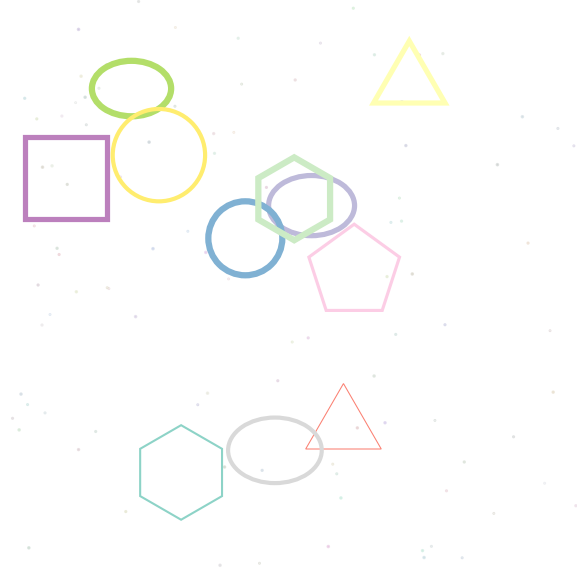[{"shape": "hexagon", "thickness": 1, "radius": 0.41, "center": [0.314, 0.181]}, {"shape": "triangle", "thickness": 2.5, "radius": 0.36, "center": [0.709, 0.857]}, {"shape": "oval", "thickness": 2.5, "radius": 0.37, "center": [0.54, 0.643]}, {"shape": "triangle", "thickness": 0.5, "radius": 0.38, "center": [0.595, 0.259]}, {"shape": "circle", "thickness": 3, "radius": 0.32, "center": [0.425, 0.586]}, {"shape": "oval", "thickness": 3, "radius": 0.34, "center": [0.228, 0.846]}, {"shape": "pentagon", "thickness": 1.5, "radius": 0.41, "center": [0.613, 0.528]}, {"shape": "oval", "thickness": 2, "radius": 0.41, "center": [0.476, 0.219]}, {"shape": "square", "thickness": 2.5, "radius": 0.35, "center": [0.114, 0.691]}, {"shape": "hexagon", "thickness": 3, "radius": 0.36, "center": [0.509, 0.655]}, {"shape": "circle", "thickness": 2, "radius": 0.4, "center": [0.275, 0.73]}]